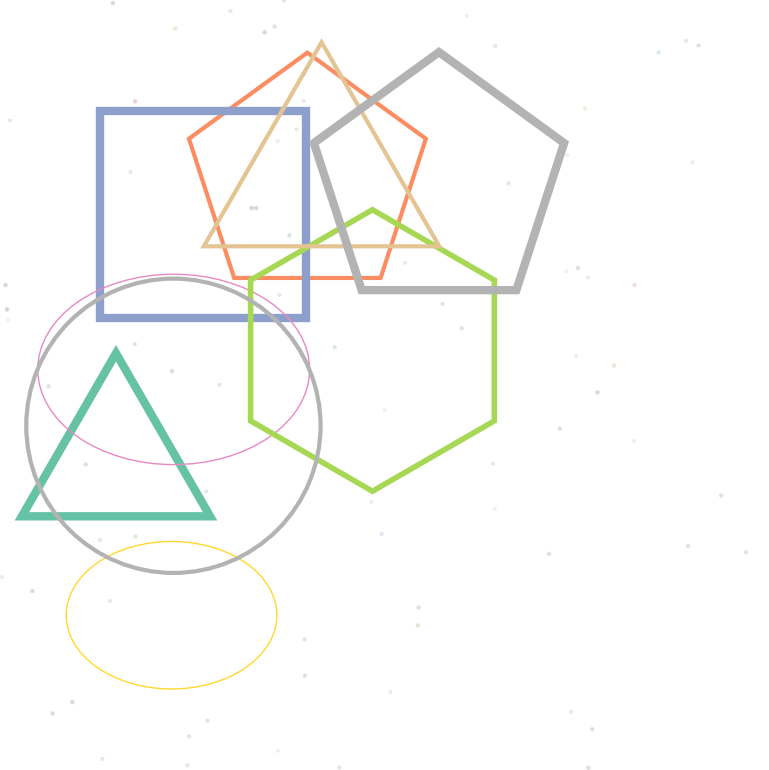[{"shape": "triangle", "thickness": 3, "radius": 0.71, "center": [0.151, 0.4]}, {"shape": "pentagon", "thickness": 1.5, "radius": 0.81, "center": [0.399, 0.77]}, {"shape": "square", "thickness": 3, "radius": 0.67, "center": [0.263, 0.721]}, {"shape": "oval", "thickness": 0.5, "radius": 0.88, "center": [0.226, 0.52]}, {"shape": "hexagon", "thickness": 2, "radius": 0.91, "center": [0.484, 0.545]}, {"shape": "oval", "thickness": 0.5, "radius": 0.68, "center": [0.223, 0.201]}, {"shape": "triangle", "thickness": 1.5, "radius": 0.88, "center": [0.418, 0.768]}, {"shape": "circle", "thickness": 1.5, "radius": 0.96, "center": [0.225, 0.447]}, {"shape": "pentagon", "thickness": 3, "radius": 0.85, "center": [0.57, 0.761]}]